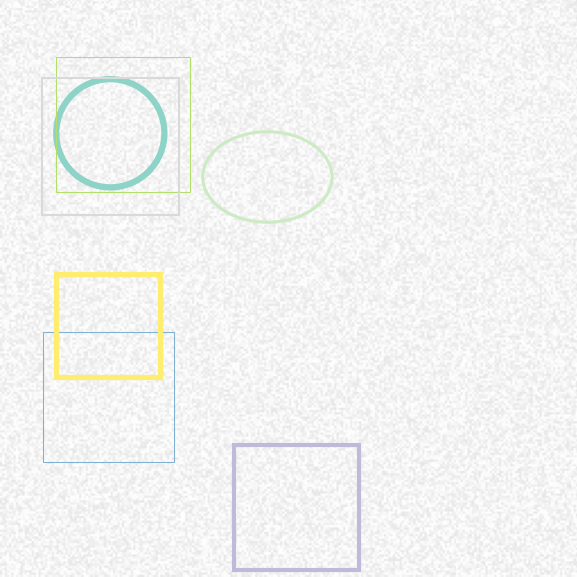[{"shape": "circle", "thickness": 3, "radius": 0.47, "center": [0.191, 0.768]}, {"shape": "square", "thickness": 2, "radius": 0.54, "center": [0.514, 0.121]}, {"shape": "square", "thickness": 0.5, "radius": 0.57, "center": [0.188, 0.312]}, {"shape": "square", "thickness": 0.5, "radius": 0.58, "center": [0.213, 0.784]}, {"shape": "square", "thickness": 1, "radius": 0.59, "center": [0.191, 0.745]}, {"shape": "oval", "thickness": 1.5, "radius": 0.56, "center": [0.463, 0.693]}, {"shape": "square", "thickness": 2.5, "radius": 0.45, "center": [0.186, 0.436]}]